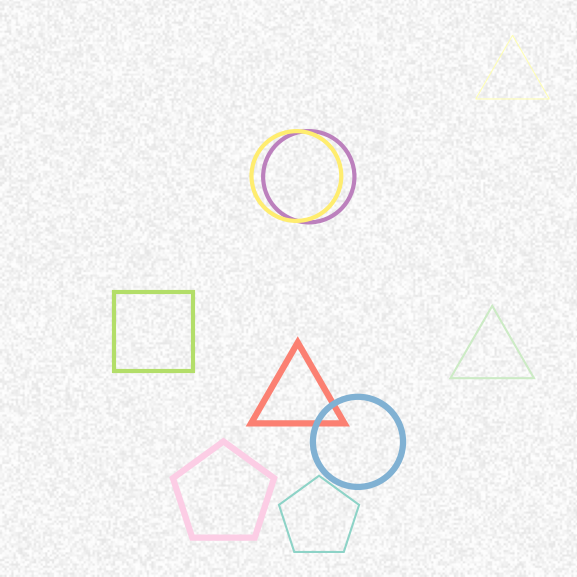[{"shape": "pentagon", "thickness": 1, "radius": 0.36, "center": [0.552, 0.102]}, {"shape": "triangle", "thickness": 0.5, "radius": 0.37, "center": [0.888, 0.865]}, {"shape": "triangle", "thickness": 3, "radius": 0.47, "center": [0.516, 0.313]}, {"shape": "circle", "thickness": 3, "radius": 0.39, "center": [0.62, 0.234]}, {"shape": "square", "thickness": 2, "radius": 0.34, "center": [0.266, 0.425]}, {"shape": "pentagon", "thickness": 3, "radius": 0.46, "center": [0.387, 0.143]}, {"shape": "circle", "thickness": 2, "radius": 0.4, "center": [0.535, 0.693]}, {"shape": "triangle", "thickness": 1, "radius": 0.42, "center": [0.852, 0.386]}, {"shape": "circle", "thickness": 2, "radius": 0.39, "center": [0.513, 0.694]}]